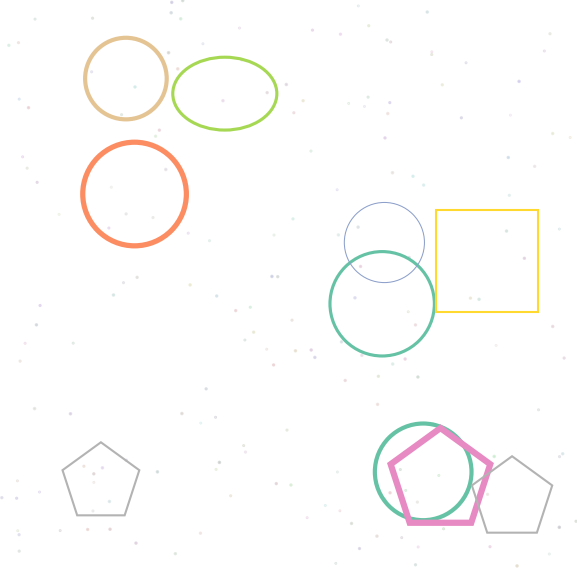[{"shape": "circle", "thickness": 2, "radius": 0.42, "center": [0.733, 0.182]}, {"shape": "circle", "thickness": 1.5, "radius": 0.45, "center": [0.662, 0.473]}, {"shape": "circle", "thickness": 2.5, "radius": 0.45, "center": [0.233, 0.663]}, {"shape": "circle", "thickness": 0.5, "radius": 0.35, "center": [0.666, 0.579]}, {"shape": "pentagon", "thickness": 3, "radius": 0.45, "center": [0.763, 0.167]}, {"shape": "oval", "thickness": 1.5, "radius": 0.45, "center": [0.389, 0.837]}, {"shape": "square", "thickness": 1, "radius": 0.44, "center": [0.843, 0.548]}, {"shape": "circle", "thickness": 2, "radius": 0.35, "center": [0.218, 0.863]}, {"shape": "pentagon", "thickness": 1, "radius": 0.37, "center": [0.887, 0.136]}, {"shape": "pentagon", "thickness": 1, "radius": 0.35, "center": [0.175, 0.163]}]